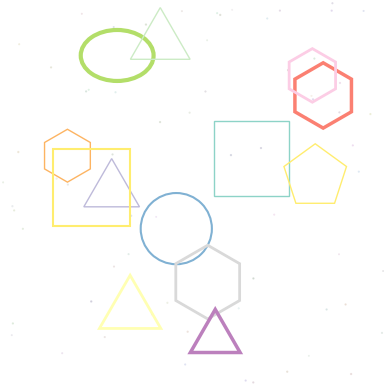[{"shape": "square", "thickness": 1, "radius": 0.49, "center": [0.653, 0.588]}, {"shape": "triangle", "thickness": 2, "radius": 0.46, "center": [0.338, 0.193]}, {"shape": "triangle", "thickness": 1, "radius": 0.42, "center": [0.29, 0.505]}, {"shape": "hexagon", "thickness": 2.5, "radius": 0.42, "center": [0.839, 0.752]}, {"shape": "circle", "thickness": 1.5, "radius": 0.46, "center": [0.458, 0.406]}, {"shape": "hexagon", "thickness": 1, "radius": 0.34, "center": [0.175, 0.596]}, {"shape": "oval", "thickness": 3, "radius": 0.47, "center": [0.304, 0.856]}, {"shape": "hexagon", "thickness": 2, "radius": 0.35, "center": [0.811, 0.804]}, {"shape": "hexagon", "thickness": 2, "radius": 0.48, "center": [0.54, 0.267]}, {"shape": "triangle", "thickness": 2.5, "radius": 0.37, "center": [0.559, 0.122]}, {"shape": "triangle", "thickness": 1, "radius": 0.45, "center": [0.416, 0.891]}, {"shape": "pentagon", "thickness": 1, "radius": 0.43, "center": [0.819, 0.541]}, {"shape": "square", "thickness": 1.5, "radius": 0.5, "center": [0.237, 0.514]}]